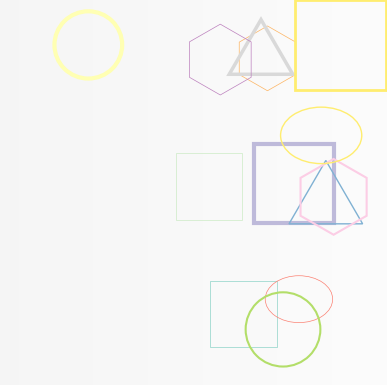[{"shape": "square", "thickness": 0.5, "radius": 0.43, "center": [0.629, 0.184]}, {"shape": "circle", "thickness": 3, "radius": 0.44, "center": [0.228, 0.883]}, {"shape": "square", "thickness": 3, "radius": 0.52, "center": [0.758, 0.523]}, {"shape": "oval", "thickness": 0.5, "radius": 0.44, "center": [0.771, 0.223]}, {"shape": "triangle", "thickness": 1, "radius": 0.55, "center": [0.841, 0.473]}, {"shape": "hexagon", "thickness": 0.5, "radius": 0.42, "center": [0.69, 0.848]}, {"shape": "circle", "thickness": 1.5, "radius": 0.48, "center": [0.73, 0.144]}, {"shape": "hexagon", "thickness": 1.5, "radius": 0.49, "center": [0.861, 0.489]}, {"shape": "triangle", "thickness": 2.5, "radius": 0.47, "center": [0.674, 0.854]}, {"shape": "hexagon", "thickness": 0.5, "radius": 0.46, "center": [0.568, 0.845]}, {"shape": "square", "thickness": 0.5, "radius": 0.43, "center": [0.539, 0.516]}, {"shape": "square", "thickness": 2, "radius": 0.58, "center": [0.878, 0.883]}, {"shape": "oval", "thickness": 1, "radius": 0.52, "center": [0.829, 0.648]}]